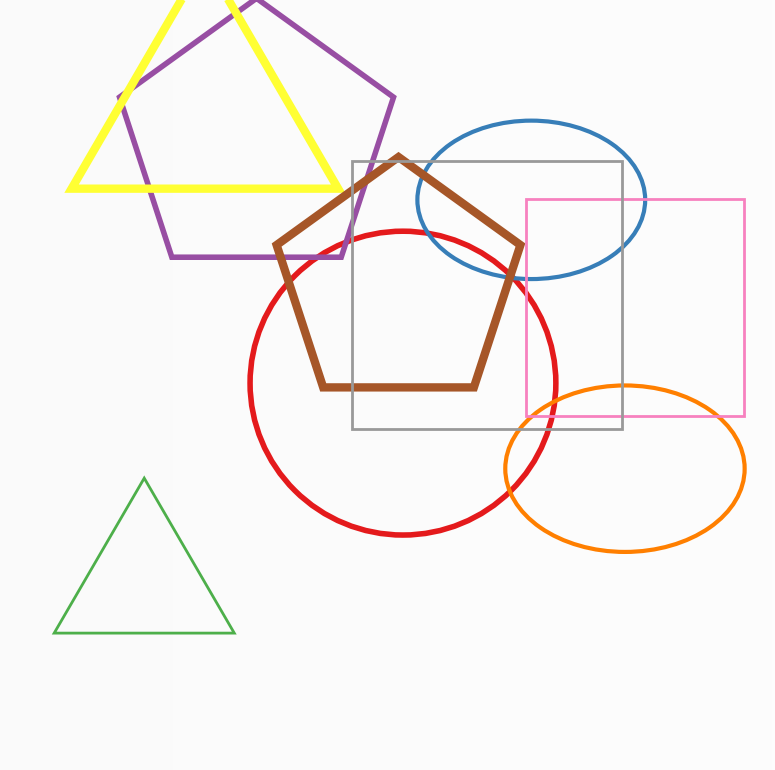[{"shape": "circle", "thickness": 2, "radius": 0.99, "center": [0.52, 0.502]}, {"shape": "oval", "thickness": 1.5, "radius": 0.73, "center": [0.686, 0.74]}, {"shape": "triangle", "thickness": 1, "radius": 0.67, "center": [0.186, 0.245]}, {"shape": "pentagon", "thickness": 2, "radius": 0.93, "center": [0.331, 0.816]}, {"shape": "oval", "thickness": 1.5, "radius": 0.77, "center": [0.806, 0.391]}, {"shape": "triangle", "thickness": 3, "radius": 0.99, "center": [0.264, 0.854]}, {"shape": "pentagon", "thickness": 3, "radius": 0.83, "center": [0.514, 0.631]}, {"shape": "square", "thickness": 1, "radius": 0.7, "center": [0.819, 0.6]}, {"shape": "square", "thickness": 1, "radius": 0.87, "center": [0.629, 0.617]}]